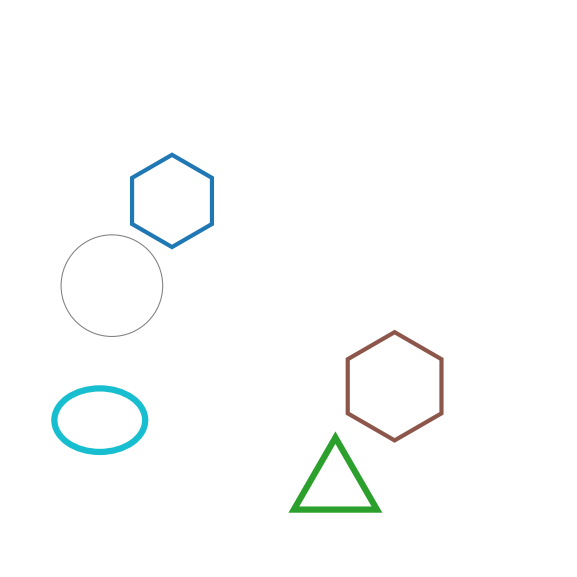[{"shape": "hexagon", "thickness": 2, "radius": 0.4, "center": [0.298, 0.651]}, {"shape": "triangle", "thickness": 3, "radius": 0.42, "center": [0.581, 0.158]}, {"shape": "hexagon", "thickness": 2, "radius": 0.47, "center": [0.683, 0.33]}, {"shape": "circle", "thickness": 0.5, "radius": 0.44, "center": [0.194, 0.504]}, {"shape": "oval", "thickness": 3, "radius": 0.39, "center": [0.173, 0.272]}]